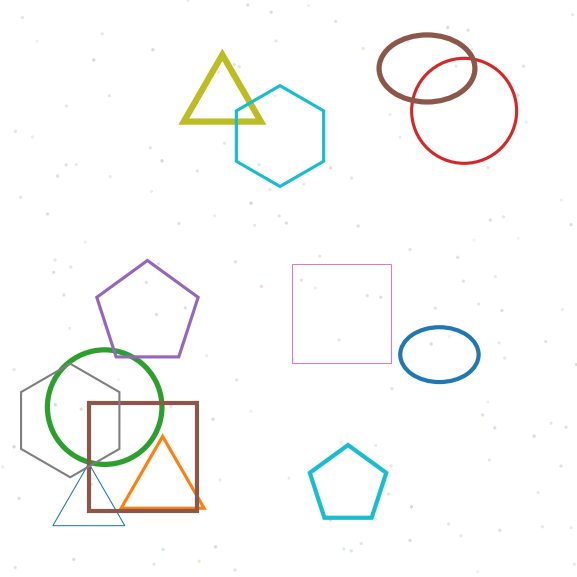[{"shape": "triangle", "thickness": 0.5, "radius": 0.36, "center": [0.154, 0.125]}, {"shape": "oval", "thickness": 2, "radius": 0.34, "center": [0.761, 0.385]}, {"shape": "triangle", "thickness": 1.5, "radius": 0.41, "center": [0.282, 0.161]}, {"shape": "circle", "thickness": 2.5, "radius": 0.5, "center": [0.181, 0.294]}, {"shape": "circle", "thickness": 1.5, "radius": 0.45, "center": [0.804, 0.807]}, {"shape": "pentagon", "thickness": 1.5, "radius": 0.46, "center": [0.255, 0.456]}, {"shape": "oval", "thickness": 2.5, "radius": 0.41, "center": [0.739, 0.881]}, {"shape": "square", "thickness": 2, "radius": 0.47, "center": [0.248, 0.207]}, {"shape": "square", "thickness": 0.5, "radius": 0.43, "center": [0.591, 0.456]}, {"shape": "hexagon", "thickness": 1, "radius": 0.49, "center": [0.122, 0.271]}, {"shape": "triangle", "thickness": 3, "radius": 0.39, "center": [0.385, 0.827]}, {"shape": "hexagon", "thickness": 1.5, "radius": 0.44, "center": [0.485, 0.764]}, {"shape": "pentagon", "thickness": 2, "radius": 0.35, "center": [0.603, 0.159]}]